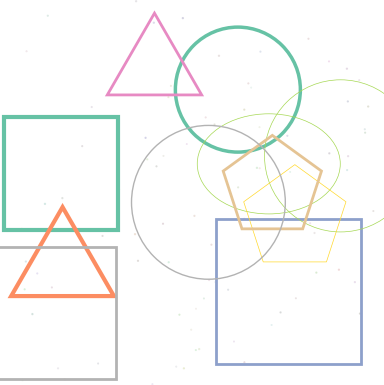[{"shape": "circle", "thickness": 2.5, "radius": 0.81, "center": [0.618, 0.767]}, {"shape": "square", "thickness": 3, "radius": 0.74, "center": [0.158, 0.549]}, {"shape": "triangle", "thickness": 3, "radius": 0.77, "center": [0.162, 0.308]}, {"shape": "square", "thickness": 2, "radius": 0.94, "center": [0.749, 0.243]}, {"shape": "triangle", "thickness": 2, "radius": 0.71, "center": [0.401, 0.824]}, {"shape": "oval", "thickness": 0.5, "radius": 0.93, "center": [0.698, 0.574]}, {"shape": "circle", "thickness": 0.5, "radius": 0.99, "center": [0.885, 0.595]}, {"shape": "pentagon", "thickness": 0.5, "radius": 0.7, "center": [0.766, 0.433]}, {"shape": "pentagon", "thickness": 2, "radius": 0.67, "center": [0.707, 0.514]}, {"shape": "circle", "thickness": 1, "radius": 1.0, "center": [0.541, 0.474]}, {"shape": "square", "thickness": 2, "radius": 0.86, "center": [0.13, 0.188]}]